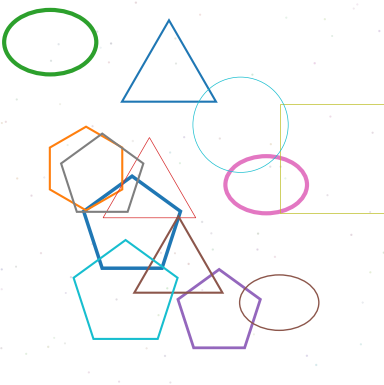[{"shape": "triangle", "thickness": 1.5, "radius": 0.7, "center": [0.439, 0.806]}, {"shape": "pentagon", "thickness": 2.5, "radius": 0.66, "center": [0.343, 0.41]}, {"shape": "hexagon", "thickness": 1.5, "radius": 0.54, "center": [0.224, 0.562]}, {"shape": "oval", "thickness": 3, "radius": 0.6, "center": [0.13, 0.891]}, {"shape": "triangle", "thickness": 0.5, "radius": 0.69, "center": [0.388, 0.504]}, {"shape": "pentagon", "thickness": 2, "radius": 0.56, "center": [0.569, 0.188]}, {"shape": "triangle", "thickness": 1.5, "radius": 0.66, "center": [0.463, 0.306]}, {"shape": "oval", "thickness": 1, "radius": 0.51, "center": [0.725, 0.214]}, {"shape": "oval", "thickness": 3, "radius": 0.53, "center": [0.691, 0.52]}, {"shape": "pentagon", "thickness": 1.5, "radius": 0.56, "center": [0.266, 0.541]}, {"shape": "square", "thickness": 0.5, "radius": 0.71, "center": [0.869, 0.588]}, {"shape": "circle", "thickness": 0.5, "radius": 0.62, "center": [0.625, 0.676]}, {"shape": "pentagon", "thickness": 1.5, "radius": 0.71, "center": [0.326, 0.235]}]